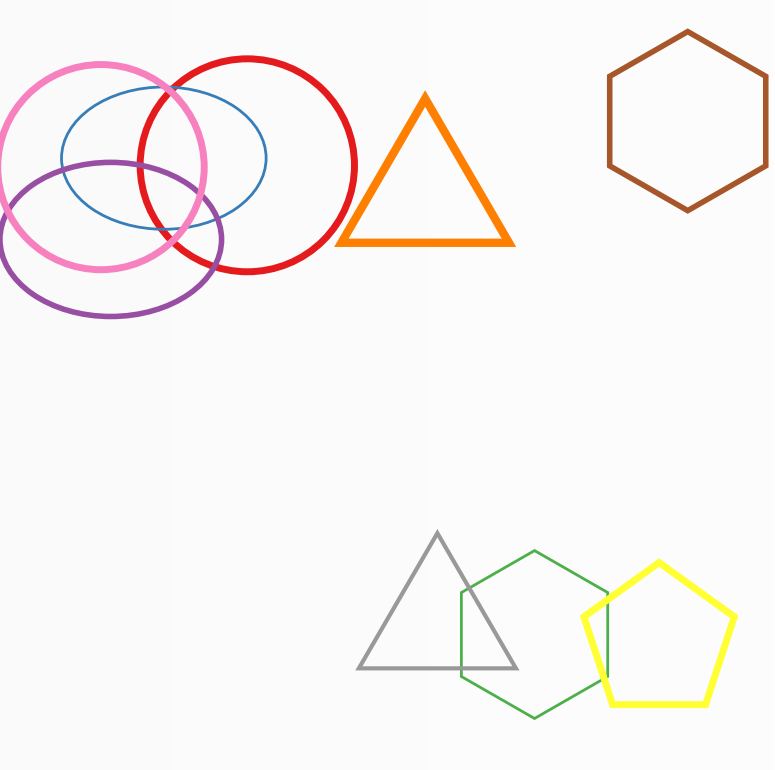[{"shape": "circle", "thickness": 2.5, "radius": 0.69, "center": [0.319, 0.785]}, {"shape": "oval", "thickness": 1, "radius": 0.66, "center": [0.211, 0.795]}, {"shape": "hexagon", "thickness": 1, "radius": 0.55, "center": [0.69, 0.176]}, {"shape": "oval", "thickness": 2, "radius": 0.71, "center": [0.143, 0.689]}, {"shape": "triangle", "thickness": 3, "radius": 0.62, "center": [0.549, 0.747]}, {"shape": "pentagon", "thickness": 2.5, "radius": 0.51, "center": [0.85, 0.167]}, {"shape": "hexagon", "thickness": 2, "radius": 0.58, "center": [0.887, 0.843]}, {"shape": "circle", "thickness": 2.5, "radius": 0.67, "center": [0.13, 0.783]}, {"shape": "triangle", "thickness": 1.5, "radius": 0.59, "center": [0.564, 0.191]}]